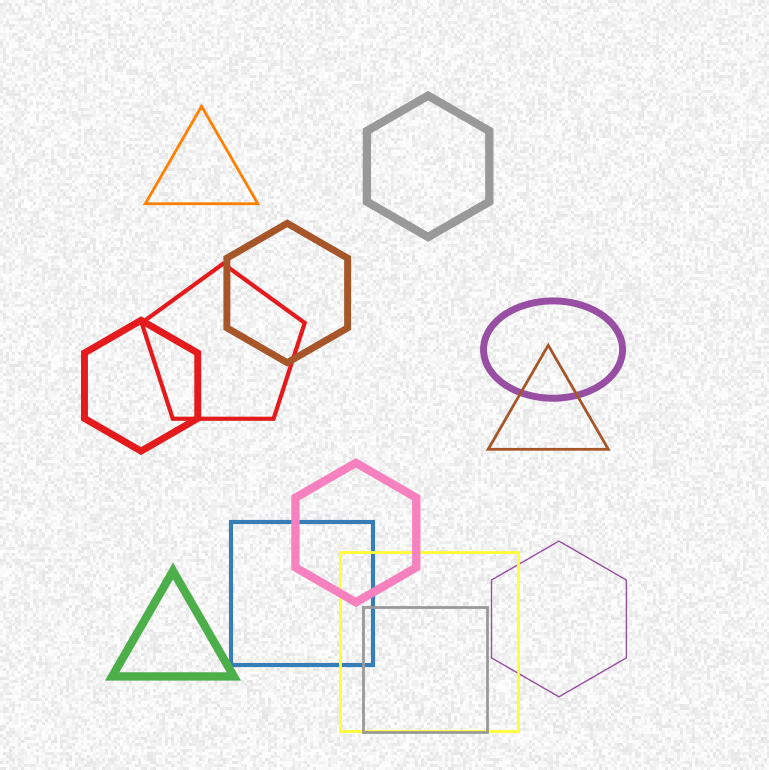[{"shape": "pentagon", "thickness": 1.5, "radius": 0.56, "center": [0.29, 0.546]}, {"shape": "hexagon", "thickness": 2.5, "radius": 0.42, "center": [0.183, 0.499]}, {"shape": "square", "thickness": 1.5, "radius": 0.46, "center": [0.392, 0.229]}, {"shape": "triangle", "thickness": 3, "radius": 0.46, "center": [0.225, 0.167]}, {"shape": "hexagon", "thickness": 0.5, "radius": 0.51, "center": [0.726, 0.196]}, {"shape": "oval", "thickness": 2.5, "radius": 0.45, "center": [0.718, 0.546]}, {"shape": "triangle", "thickness": 1, "radius": 0.42, "center": [0.262, 0.778]}, {"shape": "square", "thickness": 1, "radius": 0.58, "center": [0.557, 0.167]}, {"shape": "triangle", "thickness": 1, "radius": 0.45, "center": [0.712, 0.462]}, {"shape": "hexagon", "thickness": 2.5, "radius": 0.45, "center": [0.373, 0.619]}, {"shape": "hexagon", "thickness": 3, "radius": 0.45, "center": [0.462, 0.308]}, {"shape": "hexagon", "thickness": 3, "radius": 0.46, "center": [0.556, 0.784]}, {"shape": "square", "thickness": 1, "radius": 0.4, "center": [0.552, 0.131]}]